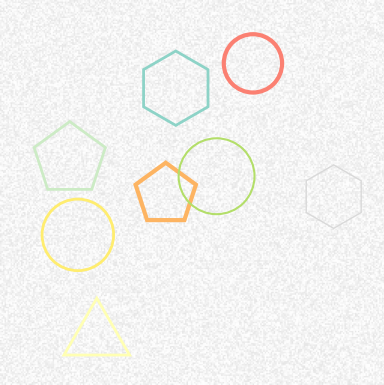[{"shape": "hexagon", "thickness": 2, "radius": 0.48, "center": [0.457, 0.771]}, {"shape": "triangle", "thickness": 2, "radius": 0.49, "center": [0.251, 0.127]}, {"shape": "circle", "thickness": 3, "radius": 0.38, "center": [0.657, 0.835]}, {"shape": "pentagon", "thickness": 3, "radius": 0.41, "center": [0.43, 0.495]}, {"shape": "circle", "thickness": 1.5, "radius": 0.49, "center": [0.562, 0.542]}, {"shape": "hexagon", "thickness": 1, "radius": 0.41, "center": [0.867, 0.489]}, {"shape": "pentagon", "thickness": 2, "radius": 0.49, "center": [0.181, 0.587]}, {"shape": "circle", "thickness": 2, "radius": 0.46, "center": [0.202, 0.39]}]